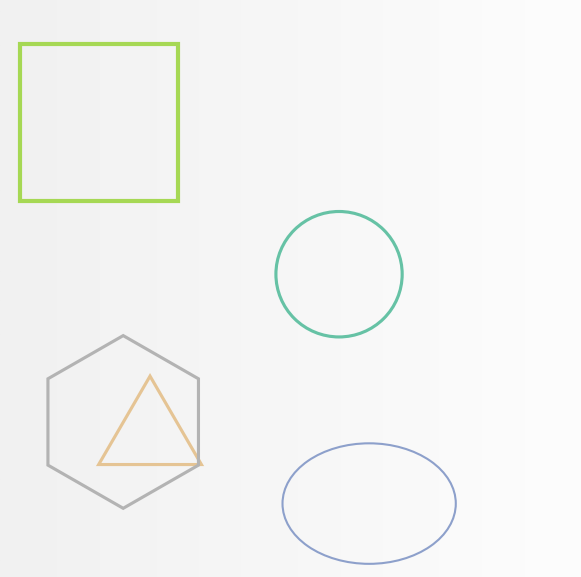[{"shape": "circle", "thickness": 1.5, "radius": 0.54, "center": [0.583, 0.524]}, {"shape": "oval", "thickness": 1, "radius": 0.75, "center": [0.635, 0.127]}, {"shape": "square", "thickness": 2, "radius": 0.68, "center": [0.171, 0.787]}, {"shape": "triangle", "thickness": 1.5, "radius": 0.51, "center": [0.258, 0.246]}, {"shape": "hexagon", "thickness": 1.5, "radius": 0.75, "center": [0.212, 0.268]}]